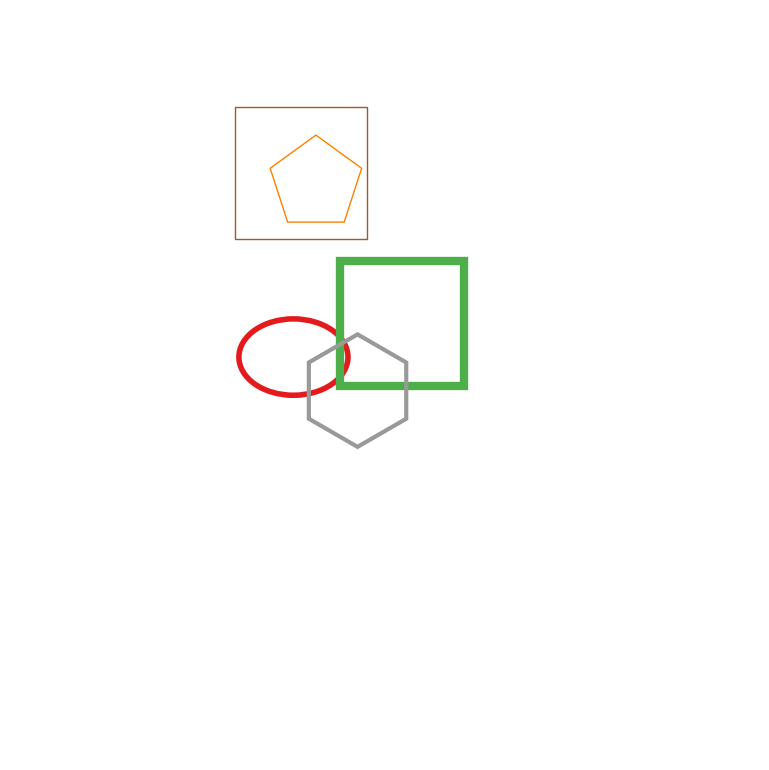[{"shape": "oval", "thickness": 2, "radius": 0.35, "center": [0.381, 0.536]}, {"shape": "square", "thickness": 3, "radius": 0.41, "center": [0.522, 0.579]}, {"shape": "pentagon", "thickness": 0.5, "radius": 0.31, "center": [0.41, 0.762]}, {"shape": "square", "thickness": 0.5, "radius": 0.43, "center": [0.391, 0.776]}, {"shape": "hexagon", "thickness": 1.5, "radius": 0.37, "center": [0.464, 0.493]}]